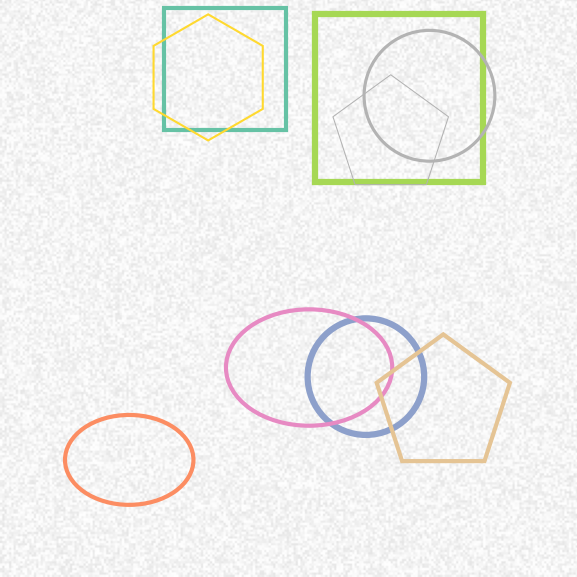[{"shape": "square", "thickness": 2, "radius": 0.53, "center": [0.39, 0.88]}, {"shape": "oval", "thickness": 2, "radius": 0.56, "center": [0.224, 0.203]}, {"shape": "circle", "thickness": 3, "radius": 0.5, "center": [0.634, 0.347]}, {"shape": "oval", "thickness": 2, "radius": 0.72, "center": [0.535, 0.363]}, {"shape": "square", "thickness": 3, "radius": 0.73, "center": [0.69, 0.829]}, {"shape": "hexagon", "thickness": 1, "radius": 0.55, "center": [0.36, 0.865]}, {"shape": "pentagon", "thickness": 2, "radius": 0.61, "center": [0.768, 0.299]}, {"shape": "pentagon", "thickness": 0.5, "radius": 0.53, "center": [0.677, 0.764]}, {"shape": "circle", "thickness": 1.5, "radius": 0.57, "center": [0.744, 0.833]}]